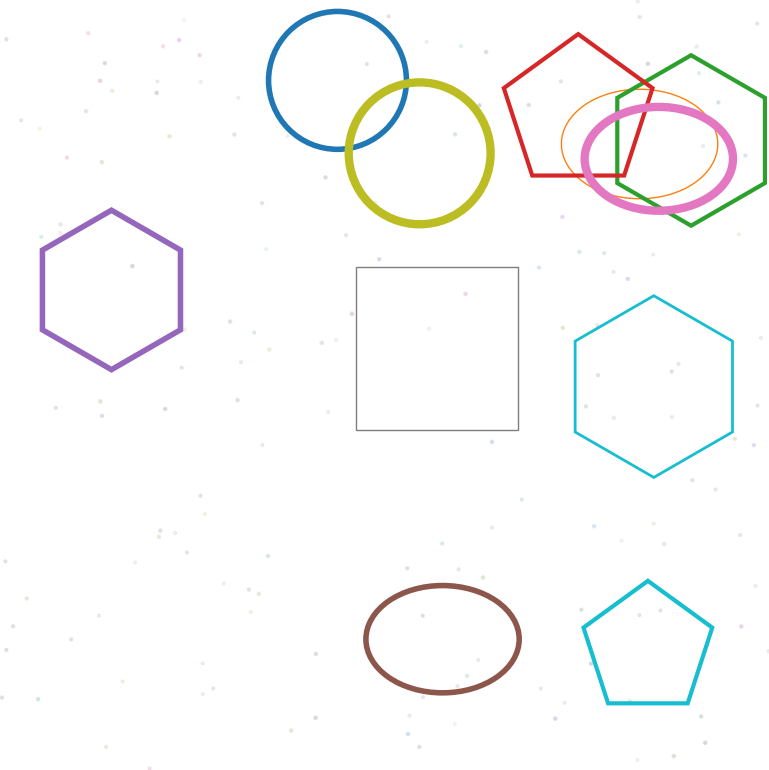[{"shape": "circle", "thickness": 2, "radius": 0.45, "center": [0.438, 0.896]}, {"shape": "oval", "thickness": 0.5, "radius": 0.51, "center": [0.831, 0.813]}, {"shape": "hexagon", "thickness": 1.5, "radius": 0.55, "center": [0.898, 0.818]}, {"shape": "pentagon", "thickness": 1.5, "radius": 0.51, "center": [0.751, 0.854]}, {"shape": "hexagon", "thickness": 2, "radius": 0.52, "center": [0.145, 0.623]}, {"shape": "oval", "thickness": 2, "radius": 0.5, "center": [0.575, 0.17]}, {"shape": "oval", "thickness": 3, "radius": 0.48, "center": [0.856, 0.794]}, {"shape": "square", "thickness": 0.5, "radius": 0.53, "center": [0.568, 0.547]}, {"shape": "circle", "thickness": 3, "radius": 0.46, "center": [0.545, 0.801]}, {"shape": "hexagon", "thickness": 1, "radius": 0.59, "center": [0.849, 0.498]}, {"shape": "pentagon", "thickness": 1.5, "radius": 0.44, "center": [0.841, 0.158]}]